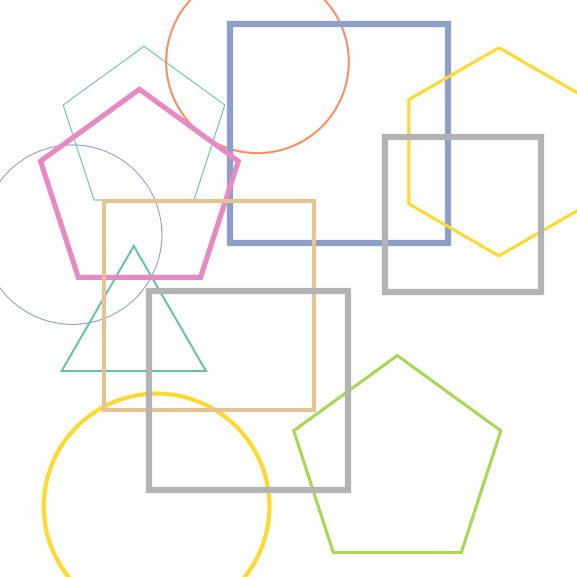[{"shape": "pentagon", "thickness": 0.5, "radius": 0.74, "center": [0.249, 0.772]}, {"shape": "triangle", "thickness": 1, "radius": 0.72, "center": [0.232, 0.429]}, {"shape": "circle", "thickness": 1, "radius": 0.79, "center": [0.446, 0.892]}, {"shape": "square", "thickness": 3, "radius": 0.95, "center": [0.587, 0.768]}, {"shape": "circle", "thickness": 0.5, "radius": 0.78, "center": [0.125, 0.593]}, {"shape": "pentagon", "thickness": 2.5, "radius": 0.9, "center": [0.241, 0.664]}, {"shape": "pentagon", "thickness": 1.5, "radius": 0.94, "center": [0.688, 0.195]}, {"shape": "circle", "thickness": 2, "radius": 0.98, "center": [0.271, 0.122]}, {"shape": "hexagon", "thickness": 1.5, "radius": 0.9, "center": [0.864, 0.736]}, {"shape": "square", "thickness": 2, "radius": 0.91, "center": [0.362, 0.47]}, {"shape": "square", "thickness": 3, "radius": 0.67, "center": [0.801, 0.627]}, {"shape": "square", "thickness": 3, "radius": 0.86, "center": [0.43, 0.323]}]